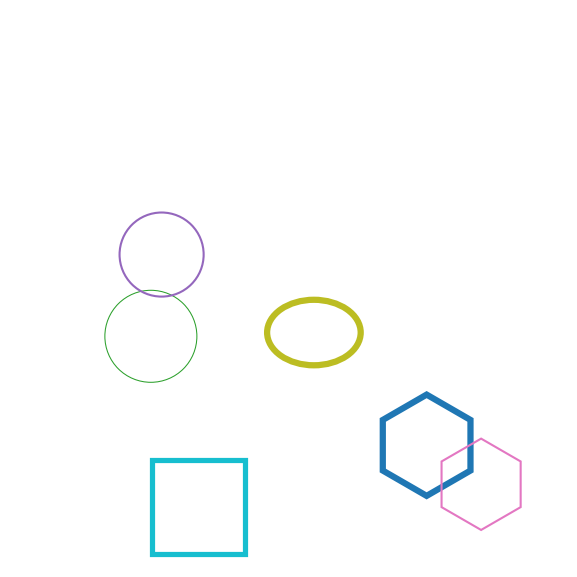[{"shape": "hexagon", "thickness": 3, "radius": 0.44, "center": [0.739, 0.228]}, {"shape": "circle", "thickness": 0.5, "radius": 0.4, "center": [0.261, 0.417]}, {"shape": "circle", "thickness": 1, "radius": 0.36, "center": [0.28, 0.558]}, {"shape": "hexagon", "thickness": 1, "radius": 0.4, "center": [0.833, 0.161]}, {"shape": "oval", "thickness": 3, "radius": 0.41, "center": [0.544, 0.423]}, {"shape": "square", "thickness": 2.5, "radius": 0.4, "center": [0.344, 0.121]}]